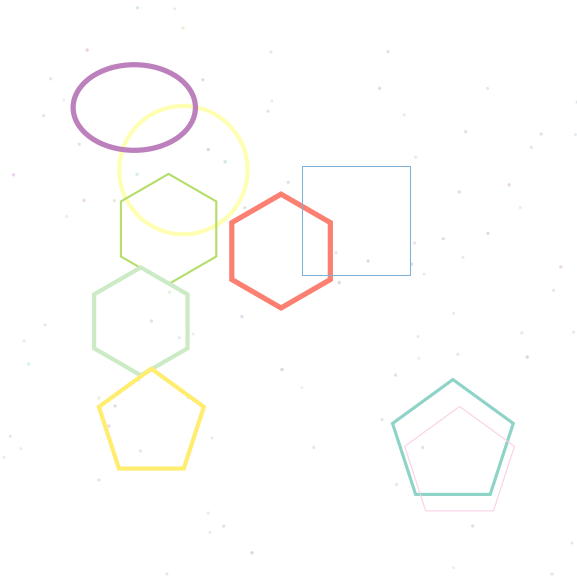[{"shape": "pentagon", "thickness": 1.5, "radius": 0.55, "center": [0.784, 0.232]}, {"shape": "circle", "thickness": 2, "radius": 0.56, "center": [0.318, 0.705]}, {"shape": "hexagon", "thickness": 2.5, "radius": 0.49, "center": [0.487, 0.564]}, {"shape": "square", "thickness": 0.5, "radius": 0.47, "center": [0.617, 0.617]}, {"shape": "hexagon", "thickness": 1, "radius": 0.48, "center": [0.292, 0.603]}, {"shape": "pentagon", "thickness": 0.5, "radius": 0.5, "center": [0.796, 0.195]}, {"shape": "oval", "thickness": 2.5, "radius": 0.53, "center": [0.233, 0.813]}, {"shape": "hexagon", "thickness": 2, "radius": 0.47, "center": [0.244, 0.443]}, {"shape": "pentagon", "thickness": 2, "radius": 0.48, "center": [0.262, 0.265]}]